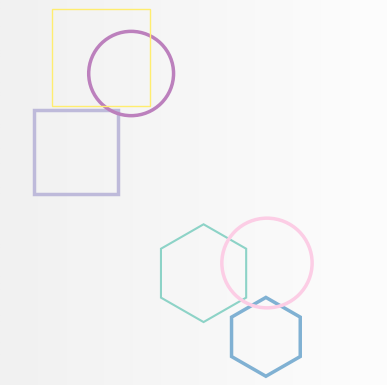[{"shape": "hexagon", "thickness": 1.5, "radius": 0.63, "center": [0.525, 0.29]}, {"shape": "square", "thickness": 2.5, "radius": 0.54, "center": [0.196, 0.605]}, {"shape": "hexagon", "thickness": 2.5, "radius": 0.51, "center": [0.686, 0.125]}, {"shape": "circle", "thickness": 2.5, "radius": 0.58, "center": [0.689, 0.317]}, {"shape": "circle", "thickness": 2.5, "radius": 0.55, "center": [0.338, 0.809]}, {"shape": "square", "thickness": 1, "radius": 0.63, "center": [0.26, 0.851]}]